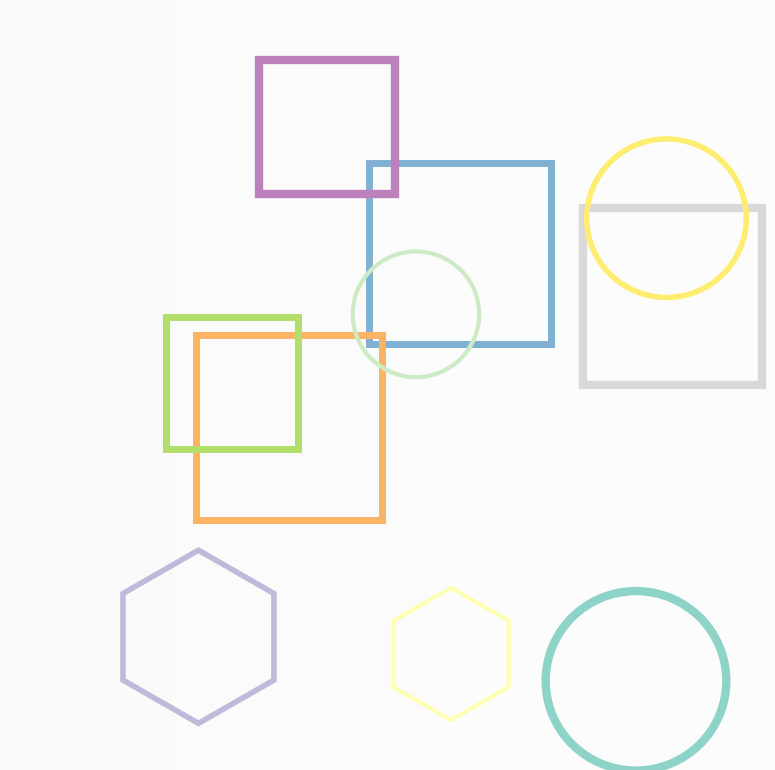[{"shape": "circle", "thickness": 3, "radius": 0.58, "center": [0.821, 0.116]}, {"shape": "hexagon", "thickness": 1.5, "radius": 0.43, "center": [0.582, 0.151]}, {"shape": "hexagon", "thickness": 2, "radius": 0.56, "center": [0.256, 0.173]}, {"shape": "square", "thickness": 2.5, "radius": 0.59, "center": [0.593, 0.67]}, {"shape": "square", "thickness": 2.5, "radius": 0.6, "center": [0.373, 0.445]}, {"shape": "square", "thickness": 2.5, "radius": 0.43, "center": [0.299, 0.503]}, {"shape": "square", "thickness": 3, "radius": 0.58, "center": [0.868, 0.615]}, {"shape": "square", "thickness": 3, "radius": 0.44, "center": [0.422, 0.835]}, {"shape": "circle", "thickness": 1.5, "radius": 0.41, "center": [0.537, 0.592]}, {"shape": "circle", "thickness": 2, "radius": 0.51, "center": [0.86, 0.717]}]